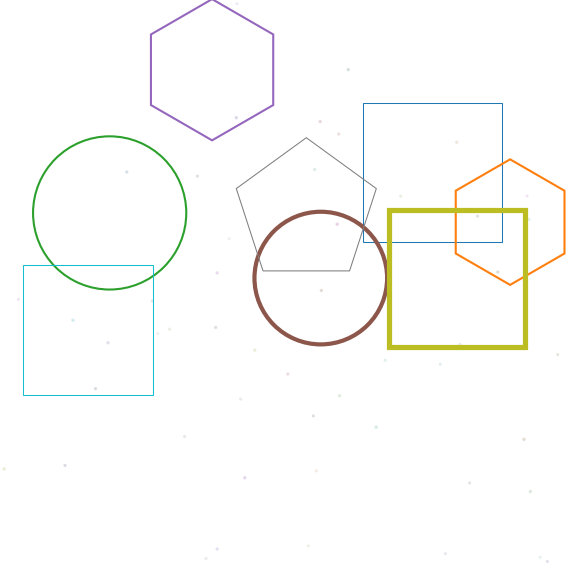[{"shape": "square", "thickness": 0.5, "radius": 0.6, "center": [0.749, 0.701]}, {"shape": "hexagon", "thickness": 1, "radius": 0.54, "center": [0.883, 0.615]}, {"shape": "circle", "thickness": 1, "radius": 0.66, "center": [0.19, 0.63]}, {"shape": "hexagon", "thickness": 1, "radius": 0.61, "center": [0.367, 0.878]}, {"shape": "circle", "thickness": 2, "radius": 0.57, "center": [0.555, 0.518]}, {"shape": "pentagon", "thickness": 0.5, "radius": 0.64, "center": [0.53, 0.633]}, {"shape": "square", "thickness": 2.5, "radius": 0.59, "center": [0.791, 0.517]}, {"shape": "square", "thickness": 0.5, "radius": 0.56, "center": [0.152, 0.427]}]